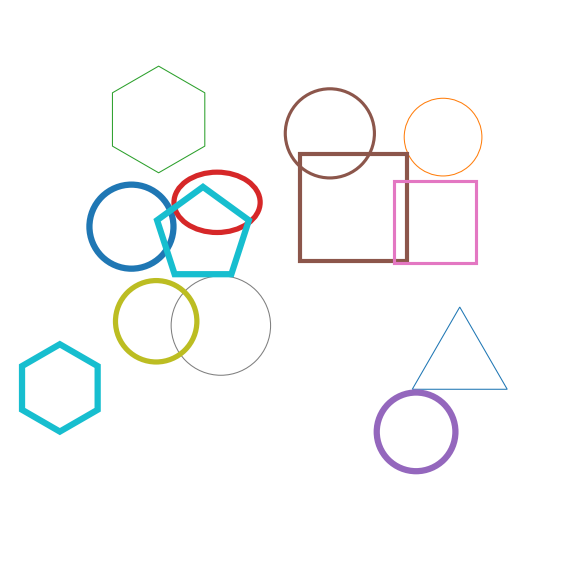[{"shape": "circle", "thickness": 3, "radius": 0.36, "center": [0.228, 0.607]}, {"shape": "triangle", "thickness": 0.5, "radius": 0.47, "center": [0.796, 0.373]}, {"shape": "circle", "thickness": 0.5, "radius": 0.34, "center": [0.767, 0.762]}, {"shape": "hexagon", "thickness": 0.5, "radius": 0.46, "center": [0.275, 0.792]}, {"shape": "oval", "thickness": 2.5, "radius": 0.37, "center": [0.376, 0.649]}, {"shape": "circle", "thickness": 3, "radius": 0.34, "center": [0.72, 0.251]}, {"shape": "circle", "thickness": 1.5, "radius": 0.39, "center": [0.571, 0.768]}, {"shape": "square", "thickness": 2, "radius": 0.46, "center": [0.612, 0.64]}, {"shape": "square", "thickness": 1.5, "radius": 0.36, "center": [0.753, 0.615]}, {"shape": "circle", "thickness": 0.5, "radius": 0.43, "center": [0.382, 0.435]}, {"shape": "circle", "thickness": 2.5, "radius": 0.35, "center": [0.27, 0.443]}, {"shape": "pentagon", "thickness": 3, "radius": 0.42, "center": [0.351, 0.592]}, {"shape": "hexagon", "thickness": 3, "radius": 0.38, "center": [0.104, 0.327]}]